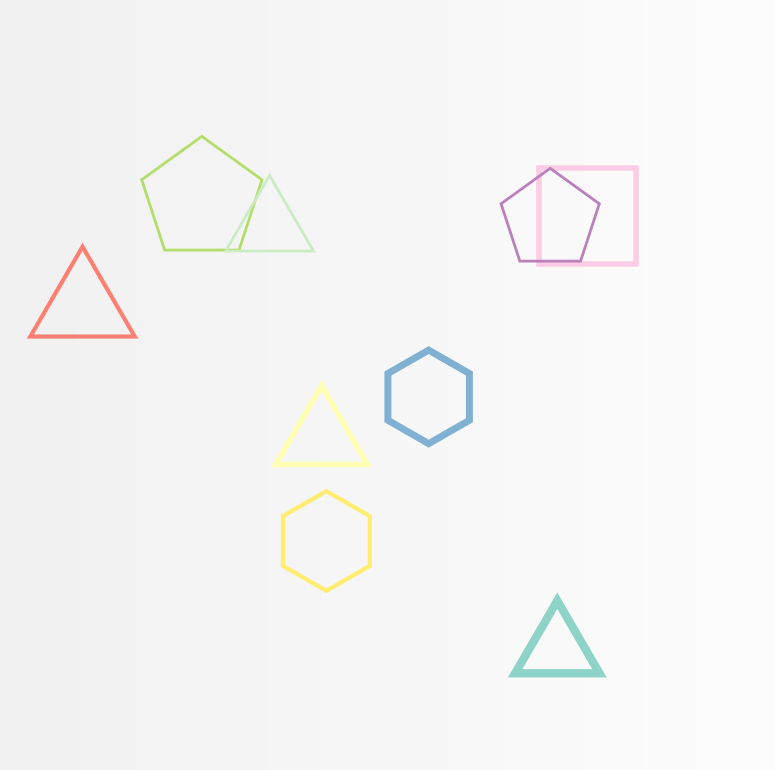[{"shape": "triangle", "thickness": 3, "radius": 0.31, "center": [0.719, 0.157]}, {"shape": "triangle", "thickness": 2, "radius": 0.34, "center": [0.415, 0.431]}, {"shape": "triangle", "thickness": 1.5, "radius": 0.39, "center": [0.107, 0.602]}, {"shape": "hexagon", "thickness": 2.5, "radius": 0.3, "center": [0.553, 0.485]}, {"shape": "pentagon", "thickness": 1, "radius": 0.41, "center": [0.26, 0.741]}, {"shape": "square", "thickness": 2, "radius": 0.31, "center": [0.758, 0.72]}, {"shape": "pentagon", "thickness": 1, "radius": 0.33, "center": [0.71, 0.715]}, {"shape": "triangle", "thickness": 1, "radius": 0.33, "center": [0.348, 0.707]}, {"shape": "hexagon", "thickness": 1.5, "radius": 0.32, "center": [0.421, 0.297]}]